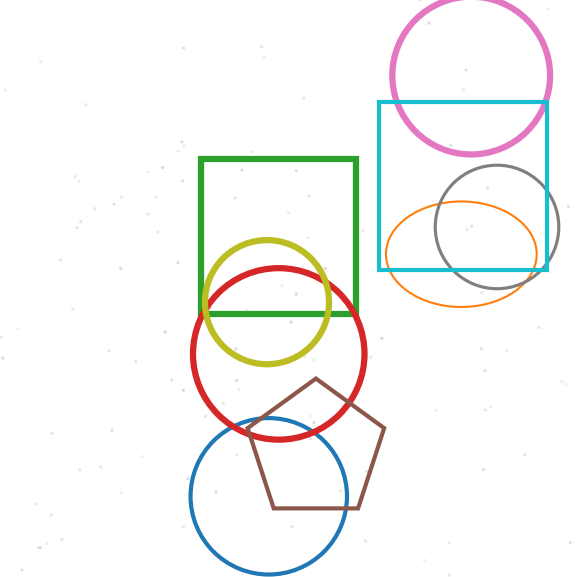[{"shape": "circle", "thickness": 2, "radius": 0.68, "center": [0.465, 0.14]}, {"shape": "oval", "thickness": 1, "radius": 0.65, "center": [0.799, 0.559]}, {"shape": "square", "thickness": 3, "radius": 0.67, "center": [0.482, 0.59]}, {"shape": "circle", "thickness": 3, "radius": 0.74, "center": [0.483, 0.386]}, {"shape": "pentagon", "thickness": 2, "radius": 0.62, "center": [0.547, 0.219]}, {"shape": "circle", "thickness": 3, "radius": 0.68, "center": [0.816, 0.868]}, {"shape": "circle", "thickness": 1.5, "radius": 0.53, "center": [0.861, 0.606]}, {"shape": "circle", "thickness": 3, "radius": 0.54, "center": [0.462, 0.476]}, {"shape": "square", "thickness": 2, "radius": 0.72, "center": [0.802, 0.677]}]